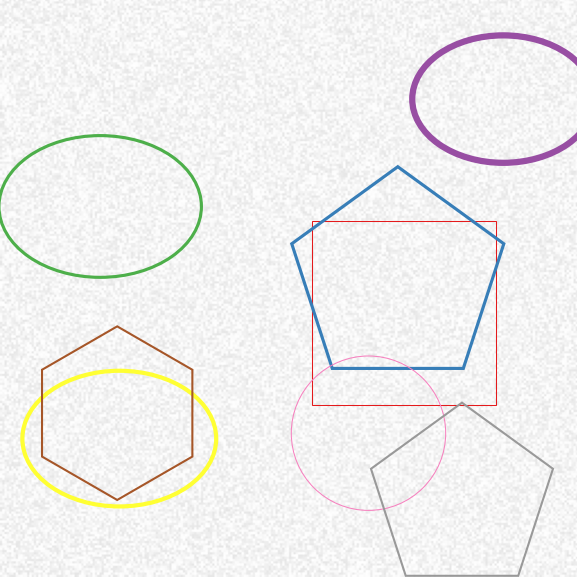[{"shape": "square", "thickness": 0.5, "radius": 0.8, "center": [0.7, 0.457]}, {"shape": "pentagon", "thickness": 1.5, "radius": 0.97, "center": [0.689, 0.517]}, {"shape": "oval", "thickness": 1.5, "radius": 0.88, "center": [0.173, 0.642]}, {"shape": "oval", "thickness": 3, "radius": 0.79, "center": [0.871, 0.828]}, {"shape": "oval", "thickness": 2, "radius": 0.84, "center": [0.207, 0.24]}, {"shape": "hexagon", "thickness": 1, "radius": 0.75, "center": [0.203, 0.284]}, {"shape": "circle", "thickness": 0.5, "radius": 0.67, "center": [0.638, 0.249]}, {"shape": "pentagon", "thickness": 1, "radius": 0.83, "center": [0.8, 0.136]}]